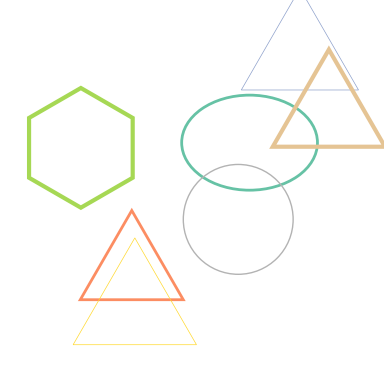[{"shape": "oval", "thickness": 2, "radius": 0.88, "center": [0.648, 0.629]}, {"shape": "triangle", "thickness": 2, "radius": 0.77, "center": [0.342, 0.299]}, {"shape": "triangle", "thickness": 0.5, "radius": 0.88, "center": [0.779, 0.854]}, {"shape": "hexagon", "thickness": 3, "radius": 0.78, "center": [0.21, 0.616]}, {"shape": "triangle", "thickness": 0.5, "radius": 0.92, "center": [0.35, 0.197]}, {"shape": "triangle", "thickness": 3, "radius": 0.84, "center": [0.854, 0.703]}, {"shape": "circle", "thickness": 1, "radius": 0.71, "center": [0.619, 0.43]}]